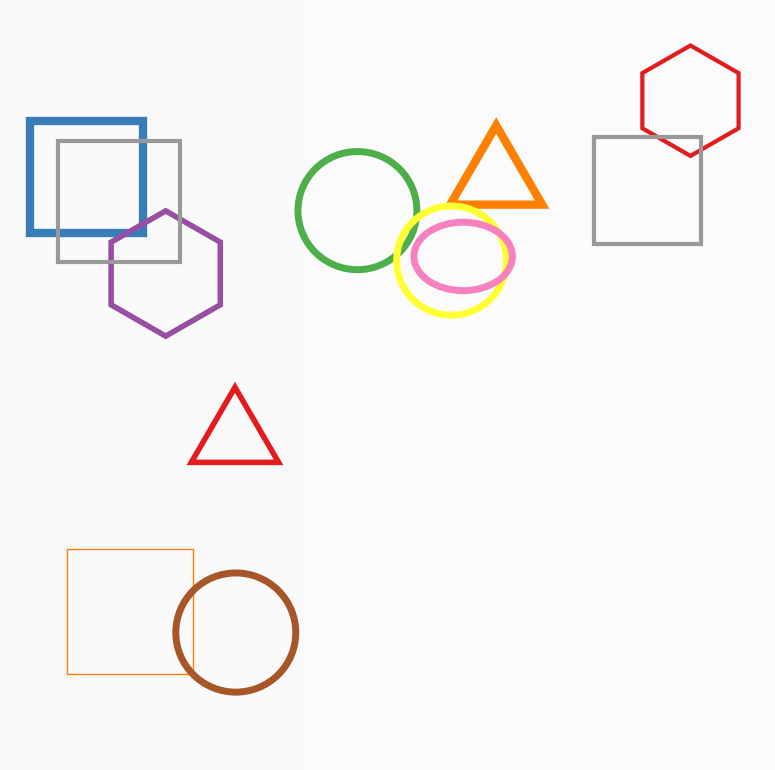[{"shape": "triangle", "thickness": 2, "radius": 0.33, "center": [0.303, 0.432]}, {"shape": "hexagon", "thickness": 1.5, "radius": 0.36, "center": [0.891, 0.869]}, {"shape": "square", "thickness": 3, "radius": 0.36, "center": [0.111, 0.77]}, {"shape": "circle", "thickness": 2.5, "radius": 0.38, "center": [0.461, 0.726]}, {"shape": "hexagon", "thickness": 2, "radius": 0.41, "center": [0.214, 0.645]}, {"shape": "square", "thickness": 0.5, "radius": 0.41, "center": [0.168, 0.206]}, {"shape": "triangle", "thickness": 3, "radius": 0.34, "center": [0.64, 0.769]}, {"shape": "circle", "thickness": 2.5, "radius": 0.35, "center": [0.583, 0.662]}, {"shape": "circle", "thickness": 2.5, "radius": 0.39, "center": [0.304, 0.179]}, {"shape": "oval", "thickness": 2.5, "radius": 0.32, "center": [0.598, 0.667]}, {"shape": "square", "thickness": 1.5, "radius": 0.39, "center": [0.153, 0.738]}, {"shape": "square", "thickness": 1.5, "radius": 0.35, "center": [0.836, 0.752]}]